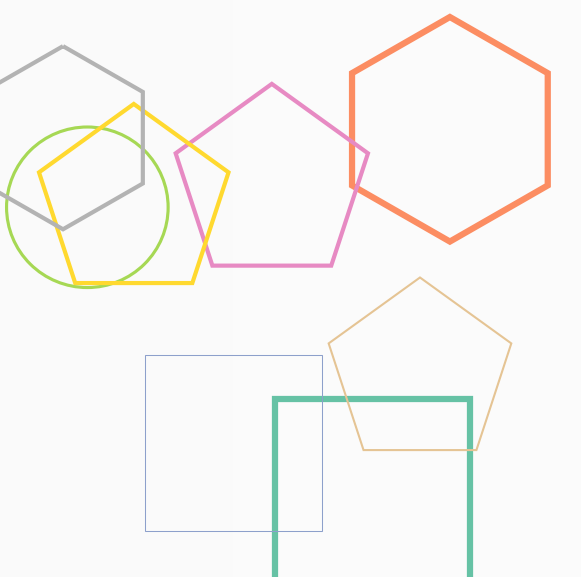[{"shape": "square", "thickness": 3, "radius": 0.84, "center": [0.64, 0.141]}, {"shape": "hexagon", "thickness": 3, "radius": 0.97, "center": [0.774, 0.775]}, {"shape": "square", "thickness": 0.5, "radius": 0.76, "center": [0.402, 0.232]}, {"shape": "pentagon", "thickness": 2, "radius": 0.87, "center": [0.468, 0.68]}, {"shape": "circle", "thickness": 1.5, "radius": 0.69, "center": [0.15, 0.64]}, {"shape": "pentagon", "thickness": 2, "radius": 0.86, "center": [0.23, 0.648]}, {"shape": "pentagon", "thickness": 1, "radius": 0.83, "center": [0.723, 0.353]}, {"shape": "hexagon", "thickness": 2, "radius": 0.79, "center": [0.108, 0.761]}]